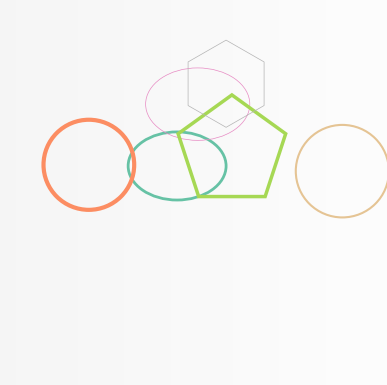[{"shape": "oval", "thickness": 2, "radius": 0.63, "center": [0.457, 0.569]}, {"shape": "circle", "thickness": 3, "radius": 0.59, "center": [0.229, 0.572]}, {"shape": "oval", "thickness": 0.5, "radius": 0.67, "center": [0.51, 0.73]}, {"shape": "pentagon", "thickness": 2.5, "radius": 0.73, "center": [0.598, 0.607]}, {"shape": "circle", "thickness": 1.5, "radius": 0.6, "center": [0.883, 0.555]}, {"shape": "hexagon", "thickness": 0.5, "radius": 0.57, "center": [0.583, 0.783]}]